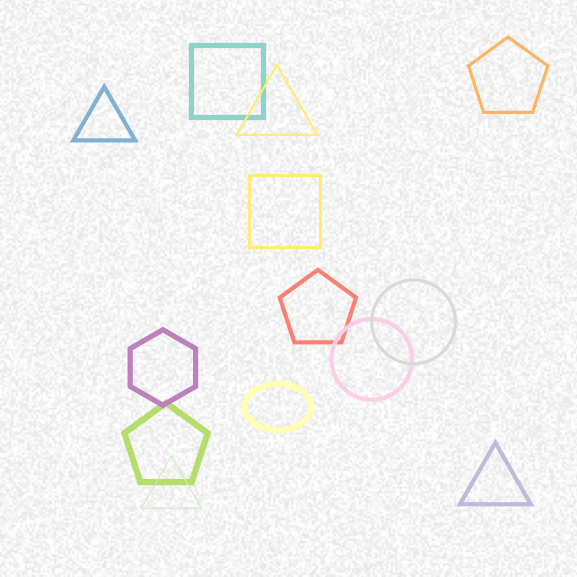[{"shape": "square", "thickness": 2.5, "radius": 0.31, "center": [0.393, 0.859]}, {"shape": "oval", "thickness": 3, "radius": 0.29, "center": [0.481, 0.294]}, {"shape": "triangle", "thickness": 2, "radius": 0.35, "center": [0.858, 0.161]}, {"shape": "pentagon", "thickness": 2, "radius": 0.35, "center": [0.55, 0.462]}, {"shape": "triangle", "thickness": 2, "radius": 0.31, "center": [0.181, 0.787]}, {"shape": "pentagon", "thickness": 1.5, "radius": 0.36, "center": [0.88, 0.863]}, {"shape": "pentagon", "thickness": 3, "radius": 0.38, "center": [0.288, 0.226]}, {"shape": "circle", "thickness": 2, "radius": 0.35, "center": [0.644, 0.377]}, {"shape": "circle", "thickness": 1.5, "radius": 0.36, "center": [0.716, 0.442]}, {"shape": "hexagon", "thickness": 2.5, "radius": 0.33, "center": [0.282, 0.363]}, {"shape": "triangle", "thickness": 0.5, "radius": 0.3, "center": [0.297, 0.149]}, {"shape": "triangle", "thickness": 1, "radius": 0.4, "center": [0.48, 0.806]}, {"shape": "square", "thickness": 1.5, "radius": 0.31, "center": [0.493, 0.633]}]